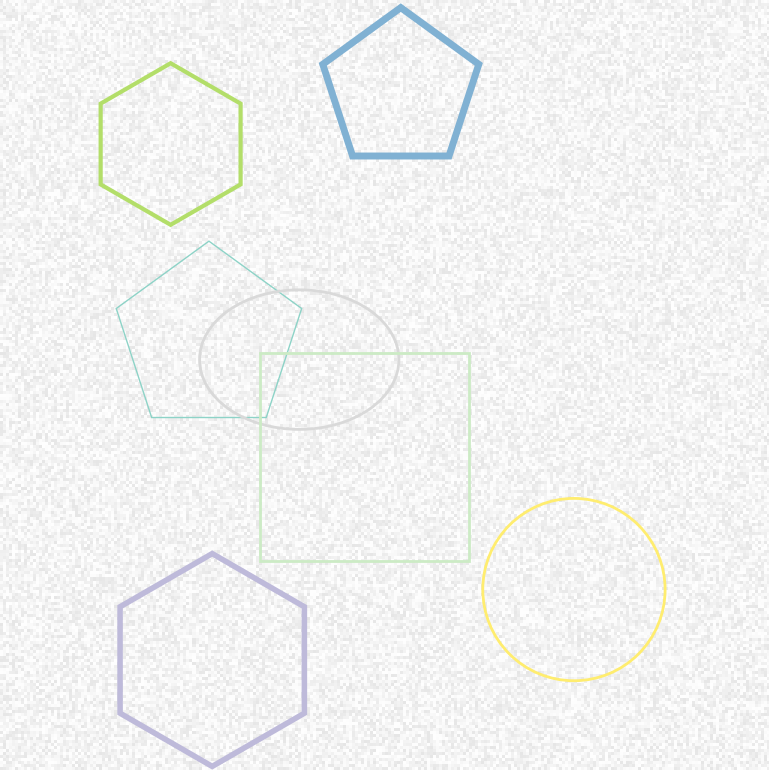[{"shape": "pentagon", "thickness": 0.5, "radius": 0.63, "center": [0.271, 0.56]}, {"shape": "hexagon", "thickness": 2, "radius": 0.69, "center": [0.276, 0.143]}, {"shape": "pentagon", "thickness": 2.5, "radius": 0.53, "center": [0.52, 0.884]}, {"shape": "hexagon", "thickness": 1.5, "radius": 0.52, "center": [0.222, 0.813]}, {"shape": "oval", "thickness": 1, "radius": 0.65, "center": [0.389, 0.533]}, {"shape": "square", "thickness": 1, "radius": 0.68, "center": [0.473, 0.406]}, {"shape": "circle", "thickness": 1, "radius": 0.59, "center": [0.745, 0.234]}]